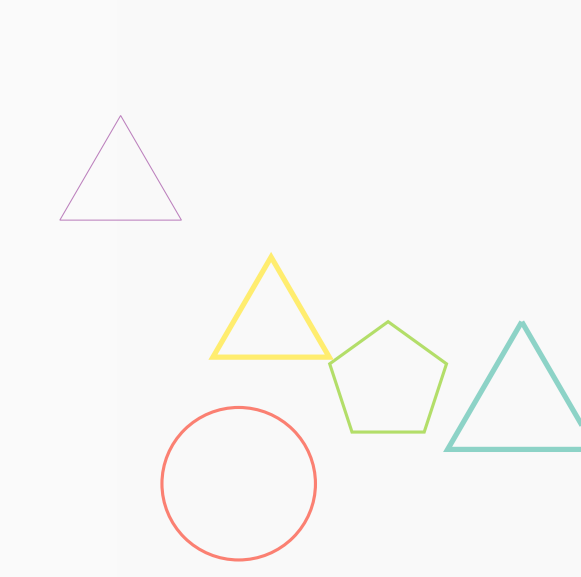[{"shape": "triangle", "thickness": 2.5, "radius": 0.74, "center": [0.898, 0.295]}, {"shape": "circle", "thickness": 1.5, "radius": 0.66, "center": [0.411, 0.162]}, {"shape": "pentagon", "thickness": 1.5, "radius": 0.53, "center": [0.668, 0.336]}, {"shape": "triangle", "thickness": 0.5, "radius": 0.6, "center": [0.208, 0.678]}, {"shape": "triangle", "thickness": 2.5, "radius": 0.58, "center": [0.466, 0.438]}]